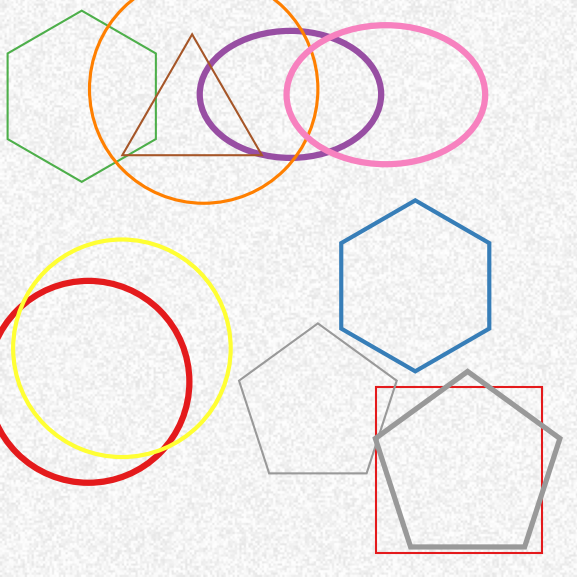[{"shape": "circle", "thickness": 3, "radius": 0.87, "center": [0.153, 0.338]}, {"shape": "square", "thickness": 1, "radius": 0.72, "center": [0.795, 0.185]}, {"shape": "hexagon", "thickness": 2, "radius": 0.74, "center": [0.719, 0.504]}, {"shape": "hexagon", "thickness": 1, "radius": 0.74, "center": [0.142, 0.832]}, {"shape": "oval", "thickness": 3, "radius": 0.79, "center": [0.503, 0.836]}, {"shape": "circle", "thickness": 1.5, "radius": 0.99, "center": [0.353, 0.845]}, {"shape": "circle", "thickness": 2, "radius": 0.94, "center": [0.211, 0.396]}, {"shape": "triangle", "thickness": 1, "radius": 0.7, "center": [0.333, 0.8]}, {"shape": "oval", "thickness": 3, "radius": 0.86, "center": [0.668, 0.835]}, {"shape": "pentagon", "thickness": 1, "radius": 0.72, "center": [0.55, 0.296]}, {"shape": "pentagon", "thickness": 2.5, "radius": 0.84, "center": [0.81, 0.188]}]